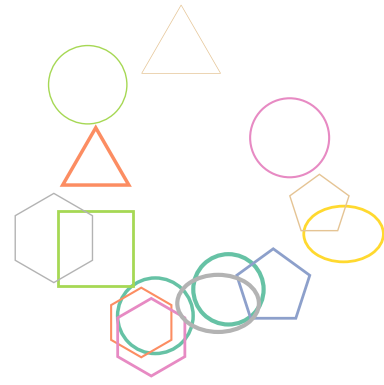[{"shape": "circle", "thickness": 3, "radius": 0.46, "center": [0.593, 0.249]}, {"shape": "circle", "thickness": 2.5, "radius": 0.49, "center": [0.404, 0.18]}, {"shape": "triangle", "thickness": 2.5, "radius": 0.5, "center": [0.249, 0.569]}, {"shape": "hexagon", "thickness": 1.5, "radius": 0.45, "center": [0.367, 0.162]}, {"shape": "pentagon", "thickness": 2, "radius": 0.5, "center": [0.71, 0.254]}, {"shape": "circle", "thickness": 1.5, "radius": 0.51, "center": [0.752, 0.642]}, {"shape": "hexagon", "thickness": 2, "radius": 0.5, "center": [0.393, 0.124]}, {"shape": "circle", "thickness": 1, "radius": 0.51, "center": [0.228, 0.78]}, {"shape": "square", "thickness": 2, "radius": 0.49, "center": [0.249, 0.355]}, {"shape": "oval", "thickness": 2, "radius": 0.52, "center": [0.892, 0.392]}, {"shape": "pentagon", "thickness": 1, "radius": 0.4, "center": [0.83, 0.466]}, {"shape": "triangle", "thickness": 0.5, "radius": 0.59, "center": [0.47, 0.869]}, {"shape": "hexagon", "thickness": 1, "radius": 0.58, "center": [0.14, 0.382]}, {"shape": "oval", "thickness": 3, "radius": 0.53, "center": [0.566, 0.212]}]